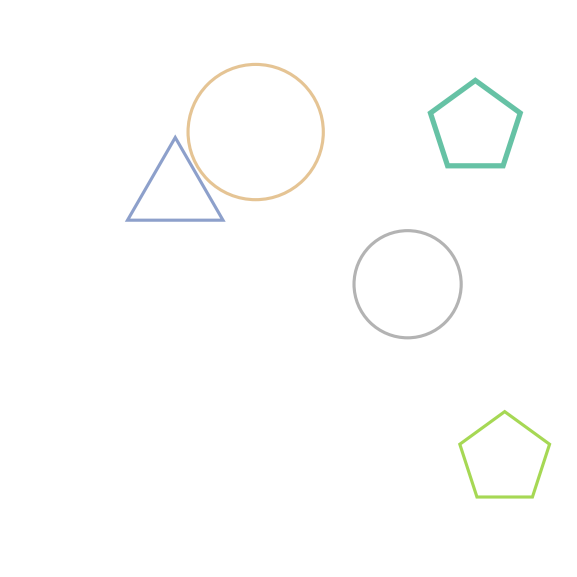[{"shape": "pentagon", "thickness": 2.5, "radius": 0.41, "center": [0.823, 0.778]}, {"shape": "triangle", "thickness": 1.5, "radius": 0.48, "center": [0.303, 0.666]}, {"shape": "pentagon", "thickness": 1.5, "radius": 0.41, "center": [0.874, 0.205]}, {"shape": "circle", "thickness": 1.5, "radius": 0.59, "center": [0.443, 0.77]}, {"shape": "circle", "thickness": 1.5, "radius": 0.46, "center": [0.706, 0.507]}]